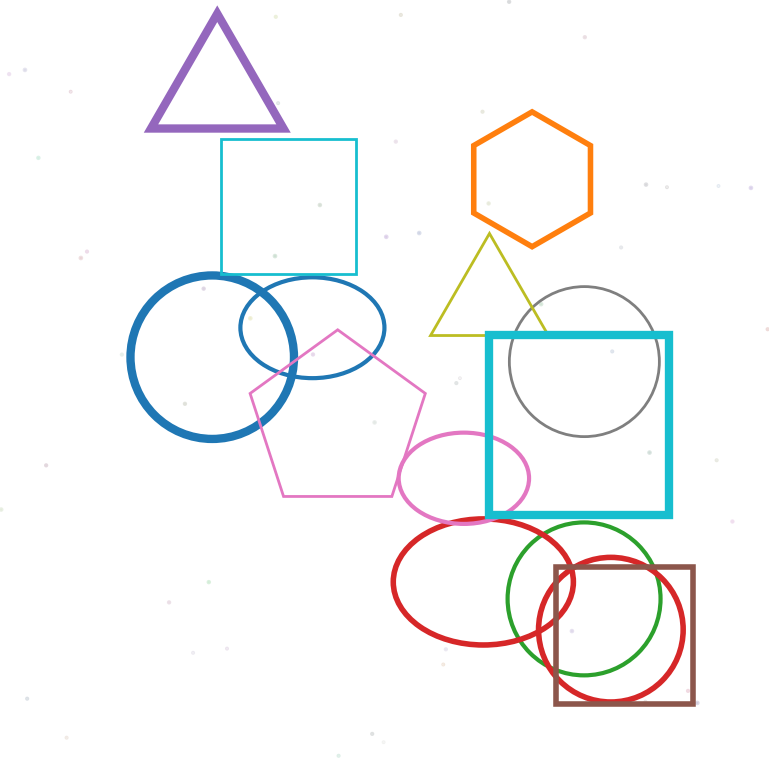[{"shape": "circle", "thickness": 3, "radius": 0.53, "center": [0.276, 0.536]}, {"shape": "oval", "thickness": 1.5, "radius": 0.47, "center": [0.406, 0.574]}, {"shape": "hexagon", "thickness": 2, "radius": 0.44, "center": [0.691, 0.767]}, {"shape": "circle", "thickness": 1.5, "radius": 0.5, "center": [0.759, 0.222]}, {"shape": "oval", "thickness": 2, "radius": 0.58, "center": [0.628, 0.244]}, {"shape": "circle", "thickness": 2, "radius": 0.47, "center": [0.793, 0.182]}, {"shape": "triangle", "thickness": 3, "radius": 0.5, "center": [0.282, 0.883]}, {"shape": "square", "thickness": 2, "radius": 0.45, "center": [0.811, 0.175]}, {"shape": "oval", "thickness": 1.5, "radius": 0.42, "center": [0.602, 0.379]}, {"shape": "pentagon", "thickness": 1, "radius": 0.6, "center": [0.439, 0.452]}, {"shape": "circle", "thickness": 1, "radius": 0.49, "center": [0.759, 0.53]}, {"shape": "triangle", "thickness": 1, "radius": 0.44, "center": [0.636, 0.608]}, {"shape": "square", "thickness": 1, "radius": 0.44, "center": [0.375, 0.732]}, {"shape": "square", "thickness": 3, "radius": 0.58, "center": [0.752, 0.449]}]